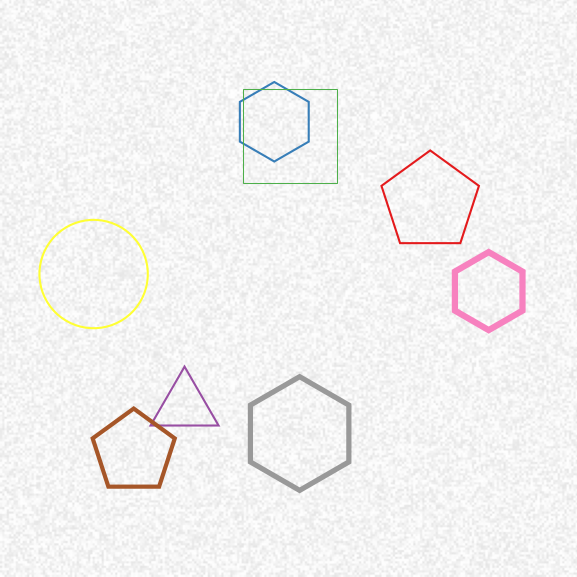[{"shape": "pentagon", "thickness": 1, "radius": 0.44, "center": [0.745, 0.65]}, {"shape": "hexagon", "thickness": 1, "radius": 0.34, "center": [0.475, 0.788]}, {"shape": "square", "thickness": 0.5, "radius": 0.41, "center": [0.503, 0.763]}, {"shape": "triangle", "thickness": 1, "radius": 0.34, "center": [0.32, 0.296]}, {"shape": "circle", "thickness": 1, "radius": 0.47, "center": [0.162, 0.525]}, {"shape": "pentagon", "thickness": 2, "radius": 0.37, "center": [0.232, 0.217]}, {"shape": "hexagon", "thickness": 3, "radius": 0.34, "center": [0.846, 0.495]}, {"shape": "hexagon", "thickness": 2.5, "radius": 0.49, "center": [0.519, 0.248]}]